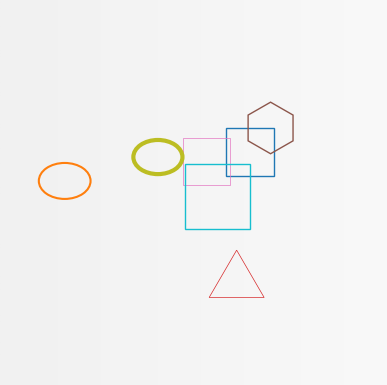[{"shape": "square", "thickness": 1, "radius": 0.31, "center": [0.645, 0.605]}, {"shape": "oval", "thickness": 1.5, "radius": 0.33, "center": [0.167, 0.53]}, {"shape": "triangle", "thickness": 0.5, "radius": 0.41, "center": [0.611, 0.268]}, {"shape": "hexagon", "thickness": 1, "radius": 0.33, "center": [0.698, 0.668]}, {"shape": "square", "thickness": 0.5, "radius": 0.3, "center": [0.534, 0.581]}, {"shape": "oval", "thickness": 3, "radius": 0.32, "center": [0.408, 0.592]}, {"shape": "square", "thickness": 1, "radius": 0.42, "center": [0.562, 0.489]}]